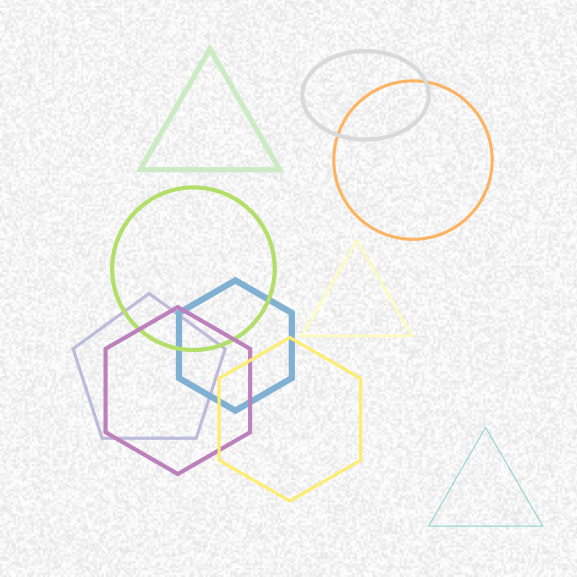[{"shape": "triangle", "thickness": 0.5, "radius": 0.57, "center": [0.841, 0.145]}, {"shape": "triangle", "thickness": 1, "radius": 0.55, "center": [0.618, 0.473]}, {"shape": "pentagon", "thickness": 1.5, "radius": 0.69, "center": [0.258, 0.352]}, {"shape": "hexagon", "thickness": 3, "radius": 0.56, "center": [0.408, 0.401]}, {"shape": "circle", "thickness": 1.5, "radius": 0.69, "center": [0.715, 0.722]}, {"shape": "circle", "thickness": 2, "radius": 0.7, "center": [0.335, 0.534]}, {"shape": "oval", "thickness": 2, "radius": 0.55, "center": [0.633, 0.834]}, {"shape": "hexagon", "thickness": 2, "radius": 0.72, "center": [0.308, 0.323]}, {"shape": "triangle", "thickness": 2.5, "radius": 0.7, "center": [0.364, 0.775]}, {"shape": "hexagon", "thickness": 1.5, "radius": 0.71, "center": [0.502, 0.273]}]